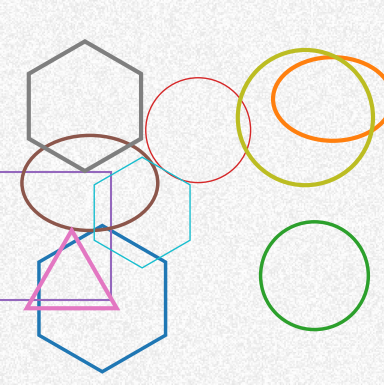[{"shape": "hexagon", "thickness": 2.5, "radius": 0.95, "center": [0.266, 0.224]}, {"shape": "oval", "thickness": 3, "radius": 0.78, "center": [0.864, 0.743]}, {"shape": "circle", "thickness": 2.5, "radius": 0.7, "center": [0.817, 0.284]}, {"shape": "circle", "thickness": 1, "radius": 0.68, "center": [0.515, 0.662]}, {"shape": "square", "thickness": 1.5, "radius": 0.83, "center": [0.121, 0.387]}, {"shape": "oval", "thickness": 2.5, "radius": 0.88, "center": [0.233, 0.525]}, {"shape": "triangle", "thickness": 3, "radius": 0.67, "center": [0.186, 0.267]}, {"shape": "hexagon", "thickness": 3, "radius": 0.84, "center": [0.221, 0.724]}, {"shape": "circle", "thickness": 3, "radius": 0.88, "center": [0.793, 0.695]}, {"shape": "hexagon", "thickness": 1, "radius": 0.72, "center": [0.369, 0.448]}]